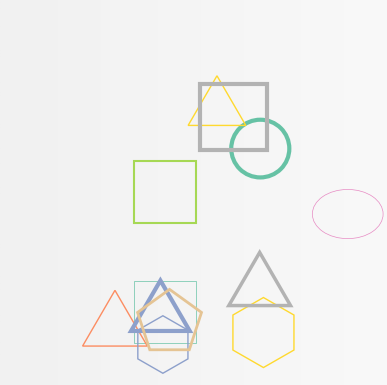[{"shape": "circle", "thickness": 3, "radius": 0.37, "center": [0.672, 0.614]}, {"shape": "square", "thickness": 0.5, "radius": 0.4, "center": [0.426, 0.189]}, {"shape": "triangle", "thickness": 1, "radius": 0.48, "center": [0.297, 0.149]}, {"shape": "hexagon", "thickness": 1, "radius": 0.37, "center": [0.42, 0.105]}, {"shape": "triangle", "thickness": 3, "radius": 0.44, "center": [0.414, 0.184]}, {"shape": "oval", "thickness": 0.5, "radius": 0.46, "center": [0.897, 0.444]}, {"shape": "square", "thickness": 1.5, "radius": 0.4, "center": [0.426, 0.5]}, {"shape": "triangle", "thickness": 1, "radius": 0.43, "center": [0.56, 0.717]}, {"shape": "hexagon", "thickness": 1, "radius": 0.45, "center": [0.68, 0.136]}, {"shape": "pentagon", "thickness": 2, "radius": 0.43, "center": [0.438, 0.162]}, {"shape": "square", "thickness": 3, "radius": 0.43, "center": [0.603, 0.697]}, {"shape": "triangle", "thickness": 2.5, "radius": 0.46, "center": [0.67, 0.252]}]